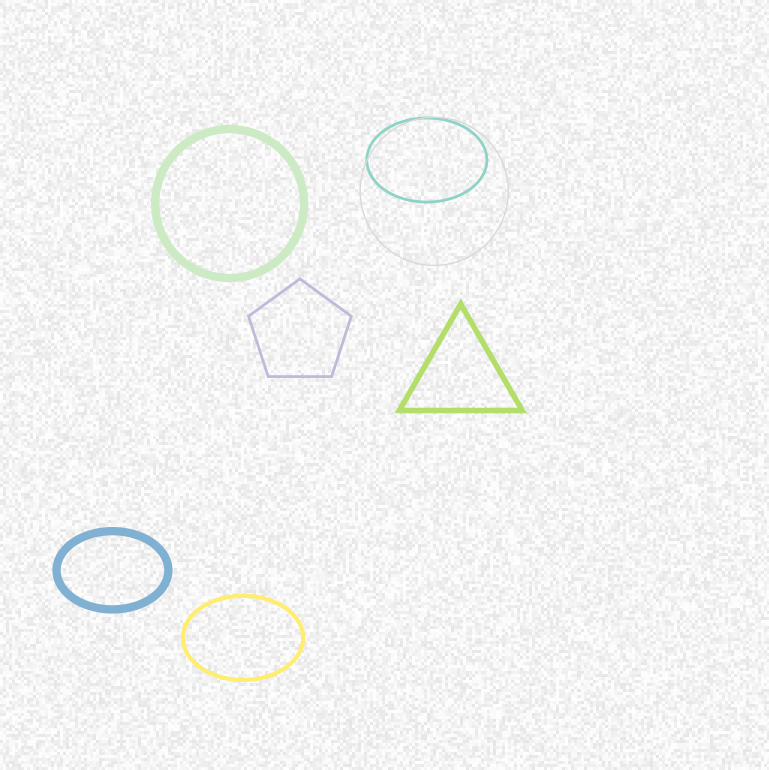[{"shape": "oval", "thickness": 1, "radius": 0.39, "center": [0.554, 0.792]}, {"shape": "pentagon", "thickness": 1, "radius": 0.35, "center": [0.389, 0.568]}, {"shape": "oval", "thickness": 3, "radius": 0.36, "center": [0.146, 0.259]}, {"shape": "triangle", "thickness": 2, "radius": 0.46, "center": [0.598, 0.513]}, {"shape": "circle", "thickness": 0.5, "radius": 0.48, "center": [0.564, 0.751]}, {"shape": "circle", "thickness": 3, "radius": 0.48, "center": [0.298, 0.736]}, {"shape": "oval", "thickness": 1.5, "radius": 0.39, "center": [0.316, 0.172]}]